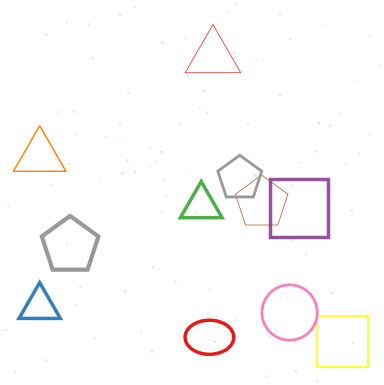[{"shape": "triangle", "thickness": 0.5, "radius": 0.42, "center": [0.553, 0.853]}, {"shape": "oval", "thickness": 2.5, "radius": 0.32, "center": [0.544, 0.124]}, {"shape": "triangle", "thickness": 2.5, "radius": 0.31, "center": [0.103, 0.204]}, {"shape": "triangle", "thickness": 2.5, "radius": 0.31, "center": [0.523, 0.466]}, {"shape": "square", "thickness": 2.5, "radius": 0.38, "center": [0.776, 0.46]}, {"shape": "triangle", "thickness": 1, "radius": 0.39, "center": [0.103, 0.594]}, {"shape": "square", "thickness": 1.5, "radius": 0.33, "center": [0.89, 0.112]}, {"shape": "pentagon", "thickness": 0.5, "radius": 0.36, "center": [0.68, 0.474]}, {"shape": "circle", "thickness": 2, "radius": 0.36, "center": [0.752, 0.188]}, {"shape": "pentagon", "thickness": 3, "radius": 0.39, "center": [0.182, 0.362]}, {"shape": "pentagon", "thickness": 2, "radius": 0.3, "center": [0.623, 0.537]}]